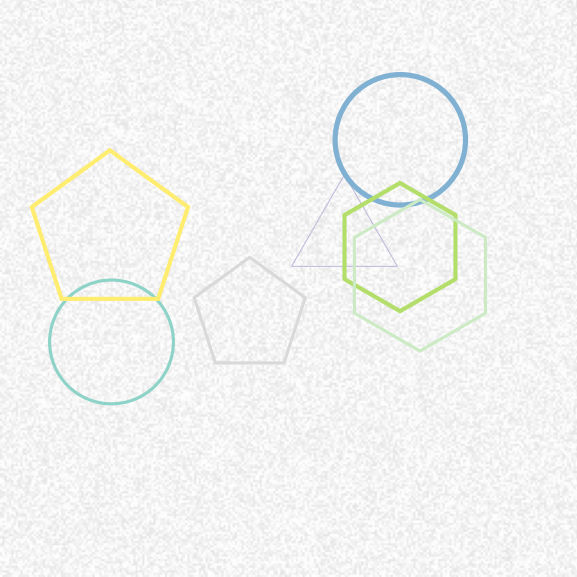[{"shape": "circle", "thickness": 1.5, "radius": 0.54, "center": [0.193, 0.407]}, {"shape": "triangle", "thickness": 0.5, "radius": 0.53, "center": [0.596, 0.591]}, {"shape": "circle", "thickness": 2.5, "radius": 0.56, "center": [0.693, 0.757]}, {"shape": "hexagon", "thickness": 2, "radius": 0.55, "center": [0.693, 0.571]}, {"shape": "pentagon", "thickness": 1.5, "radius": 0.51, "center": [0.432, 0.452]}, {"shape": "hexagon", "thickness": 1.5, "radius": 0.66, "center": [0.727, 0.522]}, {"shape": "pentagon", "thickness": 2, "radius": 0.71, "center": [0.19, 0.597]}]